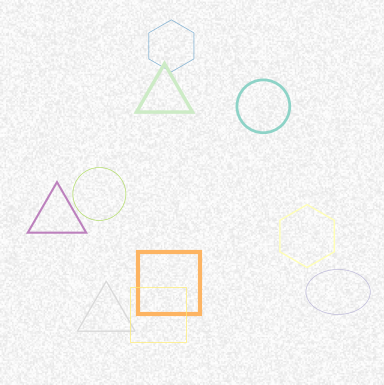[{"shape": "circle", "thickness": 2, "radius": 0.34, "center": [0.684, 0.724]}, {"shape": "hexagon", "thickness": 1, "radius": 0.41, "center": [0.798, 0.387]}, {"shape": "oval", "thickness": 0.5, "radius": 0.42, "center": [0.878, 0.242]}, {"shape": "hexagon", "thickness": 0.5, "radius": 0.34, "center": [0.445, 0.881]}, {"shape": "square", "thickness": 3, "radius": 0.4, "center": [0.44, 0.264]}, {"shape": "circle", "thickness": 0.5, "radius": 0.34, "center": [0.258, 0.496]}, {"shape": "triangle", "thickness": 1, "radius": 0.43, "center": [0.276, 0.183]}, {"shape": "triangle", "thickness": 1.5, "radius": 0.44, "center": [0.148, 0.439]}, {"shape": "triangle", "thickness": 2.5, "radius": 0.42, "center": [0.427, 0.751]}, {"shape": "square", "thickness": 0.5, "radius": 0.36, "center": [0.411, 0.183]}]